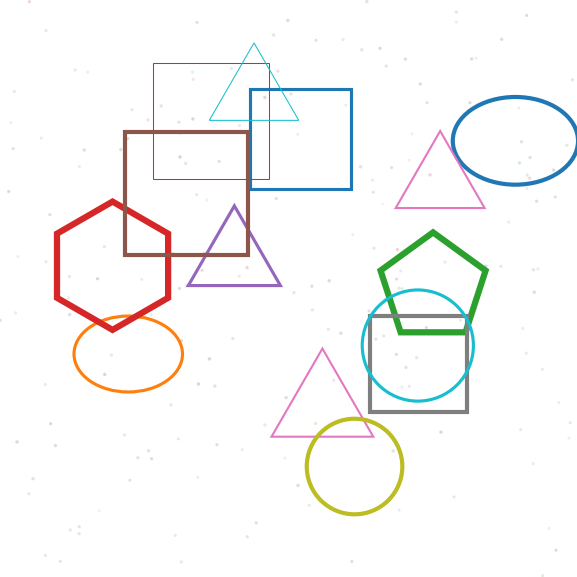[{"shape": "oval", "thickness": 2, "radius": 0.54, "center": [0.893, 0.755]}, {"shape": "square", "thickness": 1.5, "radius": 0.44, "center": [0.521, 0.758]}, {"shape": "oval", "thickness": 1.5, "radius": 0.47, "center": [0.222, 0.386]}, {"shape": "pentagon", "thickness": 3, "radius": 0.48, "center": [0.75, 0.501]}, {"shape": "hexagon", "thickness": 3, "radius": 0.56, "center": [0.195, 0.539]}, {"shape": "square", "thickness": 0.5, "radius": 0.5, "center": [0.366, 0.789]}, {"shape": "triangle", "thickness": 1.5, "radius": 0.46, "center": [0.406, 0.551]}, {"shape": "square", "thickness": 2, "radius": 0.53, "center": [0.323, 0.665]}, {"shape": "triangle", "thickness": 1, "radius": 0.51, "center": [0.558, 0.294]}, {"shape": "triangle", "thickness": 1, "radius": 0.44, "center": [0.762, 0.683]}, {"shape": "square", "thickness": 2, "radius": 0.42, "center": [0.725, 0.369]}, {"shape": "circle", "thickness": 2, "radius": 0.41, "center": [0.614, 0.191]}, {"shape": "triangle", "thickness": 0.5, "radius": 0.45, "center": [0.44, 0.835]}, {"shape": "circle", "thickness": 1.5, "radius": 0.48, "center": [0.724, 0.401]}]